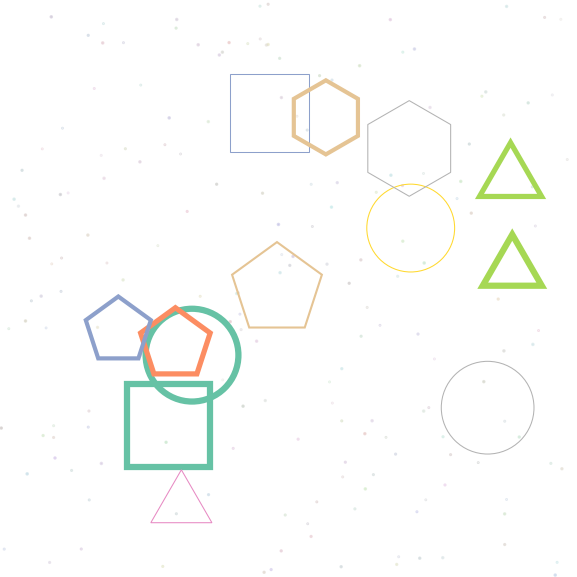[{"shape": "square", "thickness": 3, "radius": 0.36, "center": [0.292, 0.262]}, {"shape": "circle", "thickness": 3, "radius": 0.4, "center": [0.333, 0.384]}, {"shape": "pentagon", "thickness": 2.5, "radius": 0.32, "center": [0.304, 0.403]}, {"shape": "pentagon", "thickness": 2, "radius": 0.3, "center": [0.205, 0.426]}, {"shape": "square", "thickness": 0.5, "radius": 0.34, "center": [0.467, 0.804]}, {"shape": "triangle", "thickness": 0.5, "radius": 0.31, "center": [0.314, 0.125]}, {"shape": "triangle", "thickness": 3, "radius": 0.3, "center": [0.887, 0.534]}, {"shape": "triangle", "thickness": 2.5, "radius": 0.31, "center": [0.884, 0.69]}, {"shape": "circle", "thickness": 0.5, "radius": 0.38, "center": [0.711, 0.604]}, {"shape": "hexagon", "thickness": 2, "radius": 0.32, "center": [0.564, 0.796]}, {"shape": "pentagon", "thickness": 1, "radius": 0.41, "center": [0.48, 0.498]}, {"shape": "hexagon", "thickness": 0.5, "radius": 0.41, "center": [0.709, 0.742]}, {"shape": "circle", "thickness": 0.5, "radius": 0.4, "center": [0.844, 0.293]}]